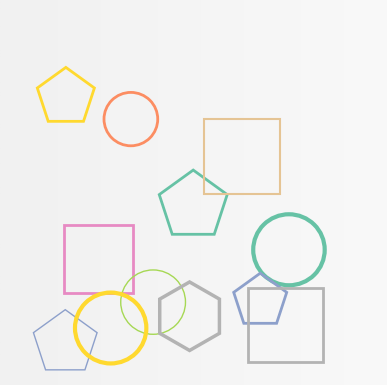[{"shape": "circle", "thickness": 3, "radius": 0.46, "center": [0.746, 0.351]}, {"shape": "pentagon", "thickness": 2, "radius": 0.46, "center": [0.499, 0.466]}, {"shape": "circle", "thickness": 2, "radius": 0.35, "center": [0.338, 0.691]}, {"shape": "pentagon", "thickness": 1, "radius": 0.43, "center": [0.168, 0.109]}, {"shape": "pentagon", "thickness": 2, "radius": 0.36, "center": [0.672, 0.218]}, {"shape": "square", "thickness": 2, "radius": 0.45, "center": [0.253, 0.328]}, {"shape": "circle", "thickness": 1, "radius": 0.42, "center": [0.395, 0.215]}, {"shape": "pentagon", "thickness": 2, "radius": 0.39, "center": [0.17, 0.748]}, {"shape": "circle", "thickness": 3, "radius": 0.46, "center": [0.286, 0.148]}, {"shape": "square", "thickness": 1.5, "radius": 0.49, "center": [0.624, 0.594]}, {"shape": "hexagon", "thickness": 2.5, "radius": 0.44, "center": [0.489, 0.179]}, {"shape": "square", "thickness": 2, "radius": 0.48, "center": [0.736, 0.156]}]